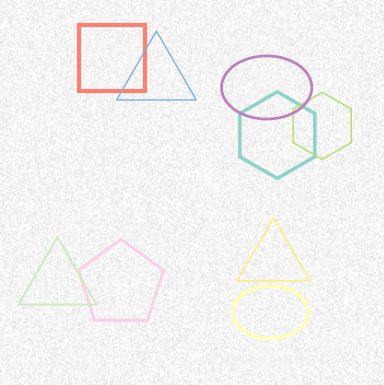[{"shape": "hexagon", "thickness": 2.5, "radius": 0.56, "center": [0.72, 0.649]}, {"shape": "oval", "thickness": 2.5, "radius": 0.49, "center": [0.703, 0.189]}, {"shape": "square", "thickness": 3, "radius": 0.43, "center": [0.291, 0.85]}, {"shape": "triangle", "thickness": 1, "radius": 0.6, "center": [0.406, 0.8]}, {"shape": "hexagon", "thickness": 1, "radius": 0.44, "center": [0.837, 0.673]}, {"shape": "pentagon", "thickness": 2, "radius": 0.58, "center": [0.314, 0.262]}, {"shape": "oval", "thickness": 2, "radius": 0.59, "center": [0.693, 0.773]}, {"shape": "triangle", "thickness": 1.5, "radius": 0.58, "center": [0.149, 0.267]}, {"shape": "triangle", "thickness": 1, "radius": 0.55, "center": [0.711, 0.325]}]